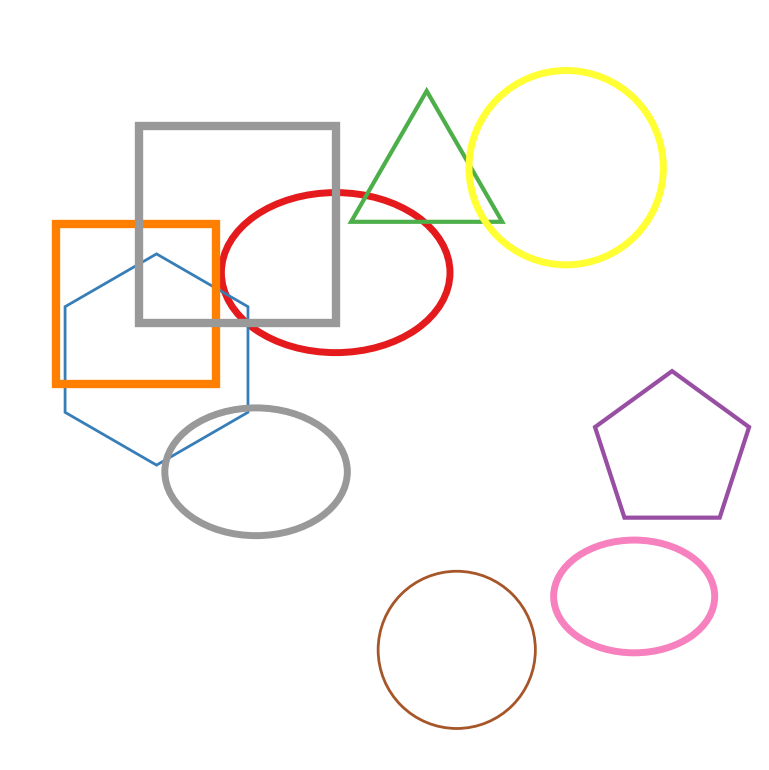[{"shape": "oval", "thickness": 2.5, "radius": 0.74, "center": [0.436, 0.646]}, {"shape": "hexagon", "thickness": 1, "radius": 0.69, "center": [0.203, 0.533]}, {"shape": "triangle", "thickness": 1.5, "radius": 0.57, "center": [0.554, 0.769]}, {"shape": "pentagon", "thickness": 1.5, "radius": 0.53, "center": [0.873, 0.413]}, {"shape": "square", "thickness": 3, "radius": 0.52, "center": [0.177, 0.606]}, {"shape": "circle", "thickness": 2.5, "radius": 0.63, "center": [0.735, 0.782]}, {"shape": "circle", "thickness": 1, "radius": 0.51, "center": [0.593, 0.156]}, {"shape": "oval", "thickness": 2.5, "radius": 0.52, "center": [0.824, 0.225]}, {"shape": "oval", "thickness": 2.5, "radius": 0.59, "center": [0.333, 0.387]}, {"shape": "square", "thickness": 3, "radius": 0.64, "center": [0.308, 0.708]}]